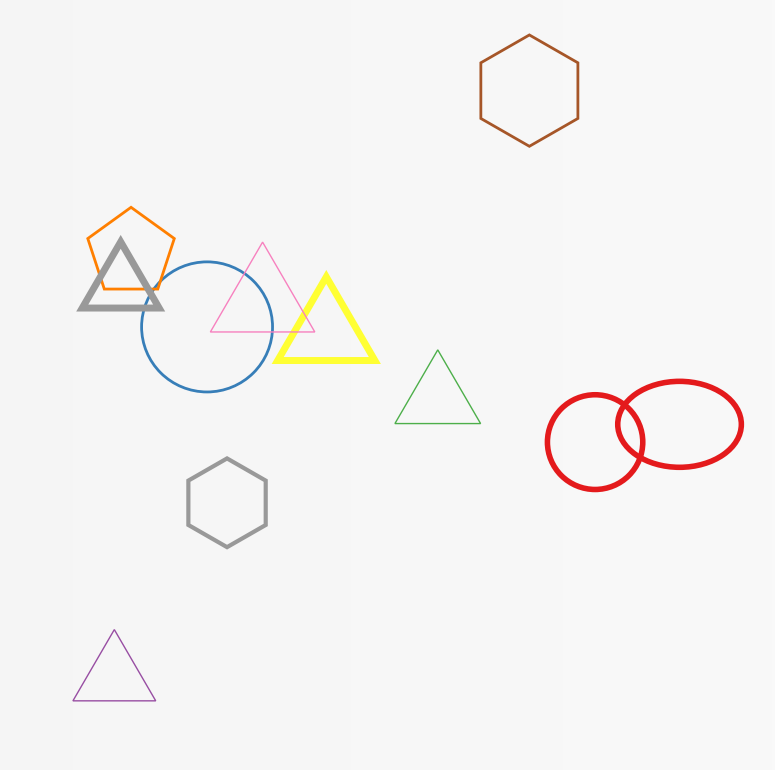[{"shape": "circle", "thickness": 2, "radius": 0.31, "center": [0.768, 0.426]}, {"shape": "oval", "thickness": 2, "radius": 0.4, "center": [0.877, 0.449]}, {"shape": "circle", "thickness": 1, "radius": 0.42, "center": [0.267, 0.575]}, {"shape": "triangle", "thickness": 0.5, "radius": 0.32, "center": [0.565, 0.482]}, {"shape": "triangle", "thickness": 0.5, "radius": 0.31, "center": [0.148, 0.121]}, {"shape": "pentagon", "thickness": 1, "radius": 0.29, "center": [0.169, 0.672]}, {"shape": "triangle", "thickness": 2.5, "radius": 0.36, "center": [0.421, 0.568]}, {"shape": "hexagon", "thickness": 1, "radius": 0.36, "center": [0.683, 0.882]}, {"shape": "triangle", "thickness": 0.5, "radius": 0.39, "center": [0.339, 0.608]}, {"shape": "triangle", "thickness": 2.5, "radius": 0.29, "center": [0.156, 0.629]}, {"shape": "hexagon", "thickness": 1.5, "radius": 0.29, "center": [0.293, 0.347]}]